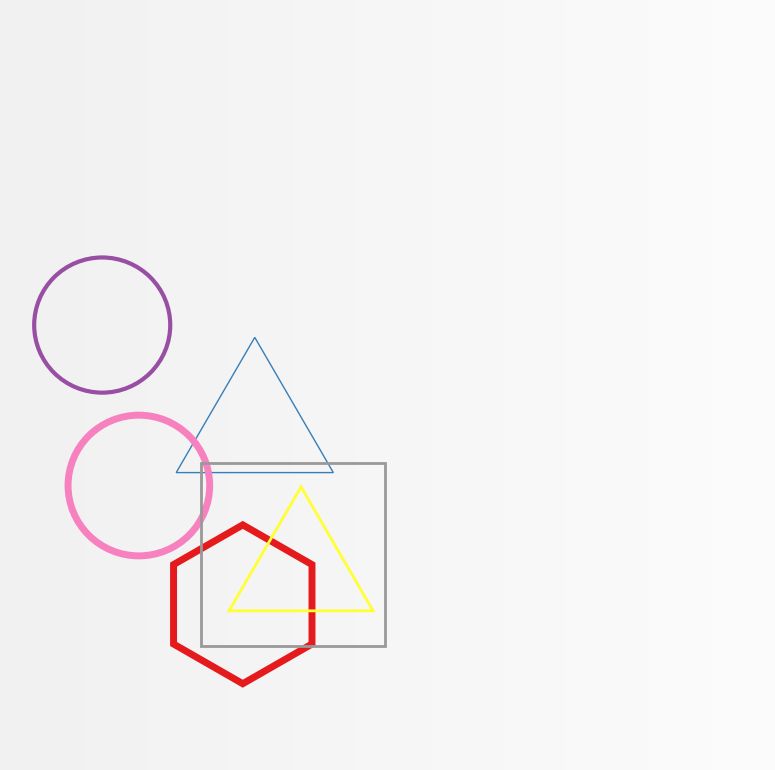[{"shape": "hexagon", "thickness": 2.5, "radius": 0.52, "center": [0.313, 0.215]}, {"shape": "triangle", "thickness": 0.5, "radius": 0.59, "center": [0.329, 0.445]}, {"shape": "circle", "thickness": 1.5, "radius": 0.44, "center": [0.132, 0.578]}, {"shape": "triangle", "thickness": 1, "radius": 0.54, "center": [0.388, 0.26]}, {"shape": "circle", "thickness": 2.5, "radius": 0.46, "center": [0.179, 0.369]}, {"shape": "square", "thickness": 1, "radius": 0.59, "center": [0.378, 0.28]}]